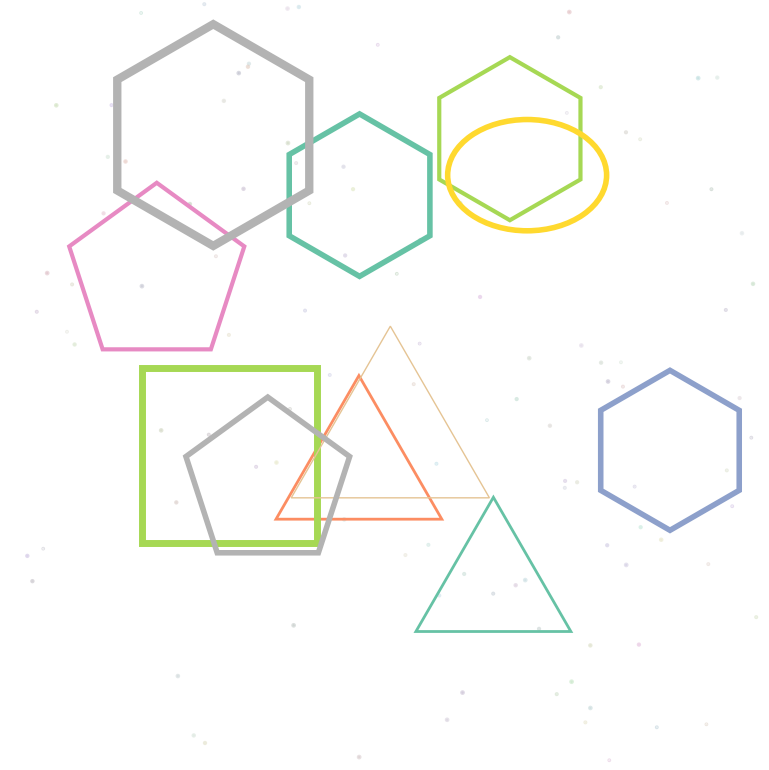[{"shape": "triangle", "thickness": 1, "radius": 0.58, "center": [0.641, 0.238]}, {"shape": "hexagon", "thickness": 2, "radius": 0.53, "center": [0.467, 0.747]}, {"shape": "triangle", "thickness": 1, "radius": 0.62, "center": [0.466, 0.388]}, {"shape": "hexagon", "thickness": 2, "radius": 0.52, "center": [0.87, 0.415]}, {"shape": "pentagon", "thickness": 1.5, "radius": 0.6, "center": [0.204, 0.643]}, {"shape": "square", "thickness": 2.5, "radius": 0.57, "center": [0.298, 0.409]}, {"shape": "hexagon", "thickness": 1.5, "radius": 0.53, "center": [0.662, 0.82]}, {"shape": "oval", "thickness": 2, "radius": 0.52, "center": [0.685, 0.773]}, {"shape": "triangle", "thickness": 0.5, "radius": 0.74, "center": [0.507, 0.428]}, {"shape": "pentagon", "thickness": 2, "radius": 0.56, "center": [0.348, 0.373]}, {"shape": "hexagon", "thickness": 3, "radius": 0.72, "center": [0.277, 0.825]}]